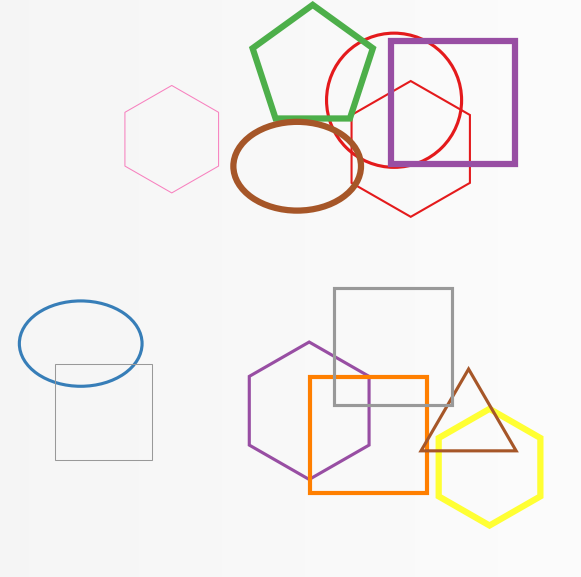[{"shape": "hexagon", "thickness": 1, "radius": 0.59, "center": [0.707, 0.741]}, {"shape": "circle", "thickness": 1.5, "radius": 0.58, "center": [0.678, 0.826]}, {"shape": "oval", "thickness": 1.5, "radius": 0.53, "center": [0.139, 0.404]}, {"shape": "pentagon", "thickness": 3, "radius": 0.54, "center": [0.538, 0.882]}, {"shape": "hexagon", "thickness": 1.5, "radius": 0.59, "center": [0.532, 0.288]}, {"shape": "square", "thickness": 3, "radius": 0.53, "center": [0.779, 0.821]}, {"shape": "square", "thickness": 2, "radius": 0.5, "center": [0.634, 0.246]}, {"shape": "hexagon", "thickness": 3, "radius": 0.51, "center": [0.842, 0.19]}, {"shape": "oval", "thickness": 3, "radius": 0.55, "center": [0.511, 0.711]}, {"shape": "triangle", "thickness": 1.5, "radius": 0.47, "center": [0.806, 0.266]}, {"shape": "hexagon", "thickness": 0.5, "radius": 0.47, "center": [0.295, 0.758]}, {"shape": "square", "thickness": 0.5, "radius": 0.41, "center": [0.178, 0.286]}, {"shape": "square", "thickness": 1.5, "radius": 0.51, "center": [0.676, 0.399]}]